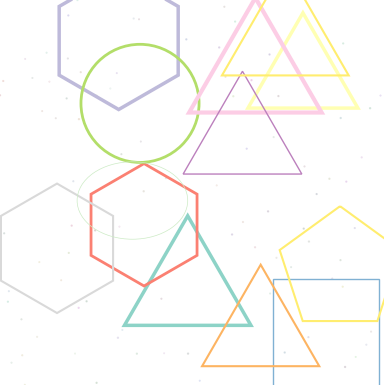[{"shape": "triangle", "thickness": 2.5, "radius": 0.95, "center": [0.488, 0.25]}, {"shape": "triangle", "thickness": 2.5, "radius": 0.82, "center": [0.787, 0.802]}, {"shape": "hexagon", "thickness": 2.5, "radius": 0.89, "center": [0.308, 0.894]}, {"shape": "hexagon", "thickness": 2, "radius": 0.79, "center": [0.374, 0.416]}, {"shape": "square", "thickness": 1, "radius": 0.69, "center": [0.847, 0.137]}, {"shape": "triangle", "thickness": 1.5, "radius": 0.88, "center": [0.677, 0.137]}, {"shape": "circle", "thickness": 2, "radius": 0.77, "center": [0.364, 0.732]}, {"shape": "triangle", "thickness": 3, "radius": 0.99, "center": [0.663, 0.807]}, {"shape": "hexagon", "thickness": 1.5, "radius": 0.84, "center": [0.148, 0.355]}, {"shape": "triangle", "thickness": 1, "radius": 0.89, "center": [0.63, 0.637]}, {"shape": "oval", "thickness": 0.5, "radius": 0.72, "center": [0.344, 0.479]}, {"shape": "pentagon", "thickness": 1.5, "radius": 0.82, "center": [0.883, 0.299]}, {"shape": "triangle", "thickness": 1.5, "radius": 0.95, "center": [0.741, 0.899]}]